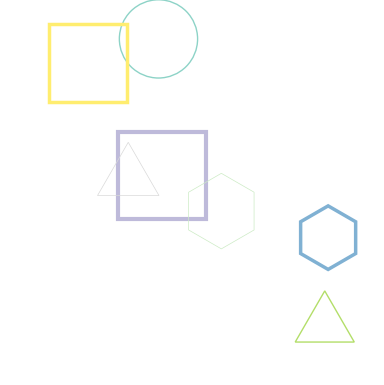[{"shape": "circle", "thickness": 1, "radius": 0.51, "center": [0.412, 0.899]}, {"shape": "square", "thickness": 3, "radius": 0.57, "center": [0.42, 0.544]}, {"shape": "hexagon", "thickness": 2.5, "radius": 0.41, "center": [0.852, 0.383]}, {"shape": "triangle", "thickness": 1, "radius": 0.44, "center": [0.844, 0.156]}, {"shape": "triangle", "thickness": 0.5, "radius": 0.46, "center": [0.333, 0.538]}, {"shape": "hexagon", "thickness": 0.5, "radius": 0.49, "center": [0.575, 0.452]}, {"shape": "square", "thickness": 2.5, "radius": 0.51, "center": [0.229, 0.835]}]